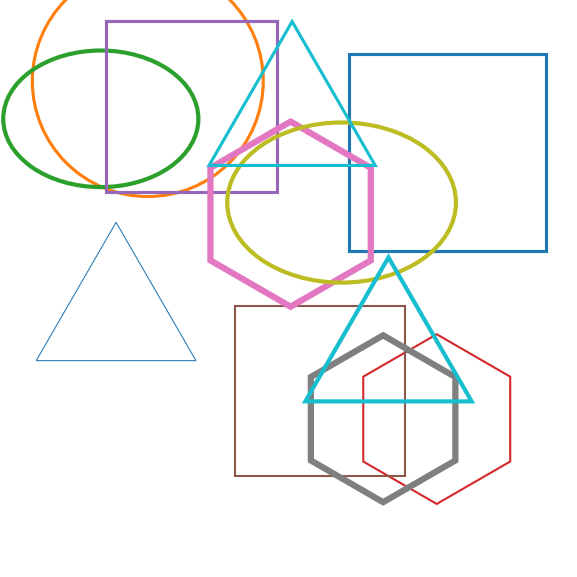[{"shape": "triangle", "thickness": 0.5, "radius": 0.8, "center": [0.201, 0.454]}, {"shape": "square", "thickness": 1.5, "radius": 0.85, "center": [0.775, 0.735]}, {"shape": "circle", "thickness": 1.5, "radius": 1.0, "center": [0.256, 0.859]}, {"shape": "oval", "thickness": 2, "radius": 0.84, "center": [0.175, 0.793]}, {"shape": "hexagon", "thickness": 1, "radius": 0.73, "center": [0.756, 0.273]}, {"shape": "square", "thickness": 1.5, "radius": 0.74, "center": [0.331, 0.815]}, {"shape": "square", "thickness": 1, "radius": 0.74, "center": [0.554, 0.322]}, {"shape": "hexagon", "thickness": 3, "radius": 0.8, "center": [0.503, 0.628]}, {"shape": "hexagon", "thickness": 3, "radius": 0.72, "center": [0.663, 0.274]}, {"shape": "oval", "thickness": 2, "radius": 0.99, "center": [0.591, 0.648]}, {"shape": "triangle", "thickness": 1.5, "radius": 0.83, "center": [0.506, 0.796]}, {"shape": "triangle", "thickness": 2, "radius": 0.83, "center": [0.673, 0.387]}]